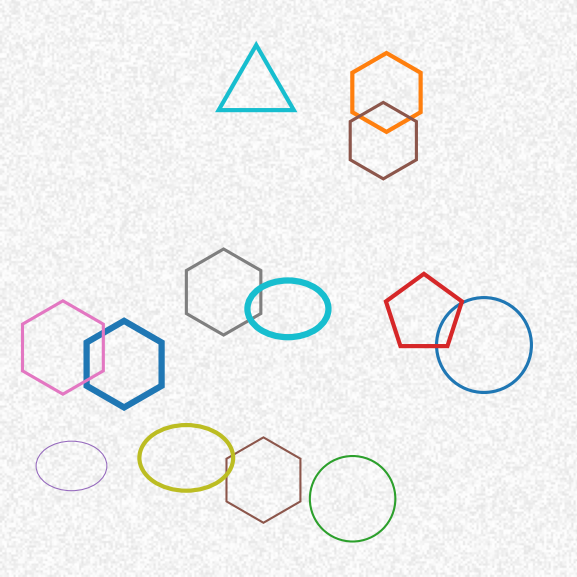[{"shape": "hexagon", "thickness": 3, "radius": 0.37, "center": [0.215, 0.369]}, {"shape": "circle", "thickness": 1.5, "radius": 0.41, "center": [0.838, 0.402]}, {"shape": "hexagon", "thickness": 2, "radius": 0.34, "center": [0.669, 0.839]}, {"shape": "circle", "thickness": 1, "radius": 0.37, "center": [0.611, 0.135]}, {"shape": "pentagon", "thickness": 2, "radius": 0.35, "center": [0.734, 0.456]}, {"shape": "oval", "thickness": 0.5, "radius": 0.31, "center": [0.124, 0.192]}, {"shape": "hexagon", "thickness": 1.5, "radius": 0.33, "center": [0.664, 0.756]}, {"shape": "hexagon", "thickness": 1, "radius": 0.37, "center": [0.456, 0.168]}, {"shape": "hexagon", "thickness": 1.5, "radius": 0.4, "center": [0.109, 0.397]}, {"shape": "hexagon", "thickness": 1.5, "radius": 0.37, "center": [0.387, 0.493]}, {"shape": "oval", "thickness": 2, "radius": 0.41, "center": [0.323, 0.206]}, {"shape": "triangle", "thickness": 2, "radius": 0.38, "center": [0.444, 0.846]}, {"shape": "oval", "thickness": 3, "radius": 0.35, "center": [0.499, 0.464]}]